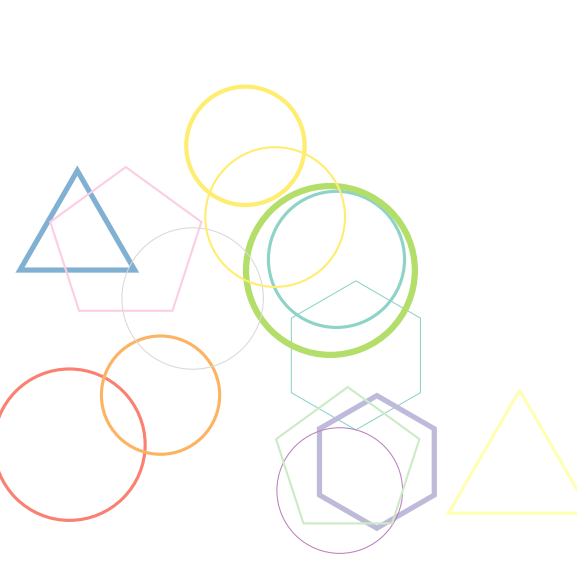[{"shape": "circle", "thickness": 1.5, "radius": 0.59, "center": [0.583, 0.55]}, {"shape": "hexagon", "thickness": 0.5, "radius": 0.65, "center": [0.616, 0.384]}, {"shape": "triangle", "thickness": 1.5, "radius": 0.71, "center": [0.9, 0.182]}, {"shape": "hexagon", "thickness": 2.5, "radius": 0.57, "center": [0.653, 0.199]}, {"shape": "circle", "thickness": 1.5, "radius": 0.66, "center": [0.12, 0.229]}, {"shape": "triangle", "thickness": 2.5, "radius": 0.57, "center": [0.134, 0.589]}, {"shape": "circle", "thickness": 1.5, "radius": 0.51, "center": [0.278, 0.315]}, {"shape": "circle", "thickness": 3, "radius": 0.73, "center": [0.572, 0.531]}, {"shape": "pentagon", "thickness": 1, "radius": 0.69, "center": [0.218, 0.572]}, {"shape": "circle", "thickness": 0.5, "radius": 0.61, "center": [0.334, 0.482]}, {"shape": "circle", "thickness": 0.5, "radius": 0.54, "center": [0.588, 0.15]}, {"shape": "pentagon", "thickness": 1, "radius": 0.65, "center": [0.602, 0.198]}, {"shape": "circle", "thickness": 2, "radius": 0.51, "center": [0.425, 0.747]}, {"shape": "circle", "thickness": 1, "radius": 0.6, "center": [0.476, 0.623]}]